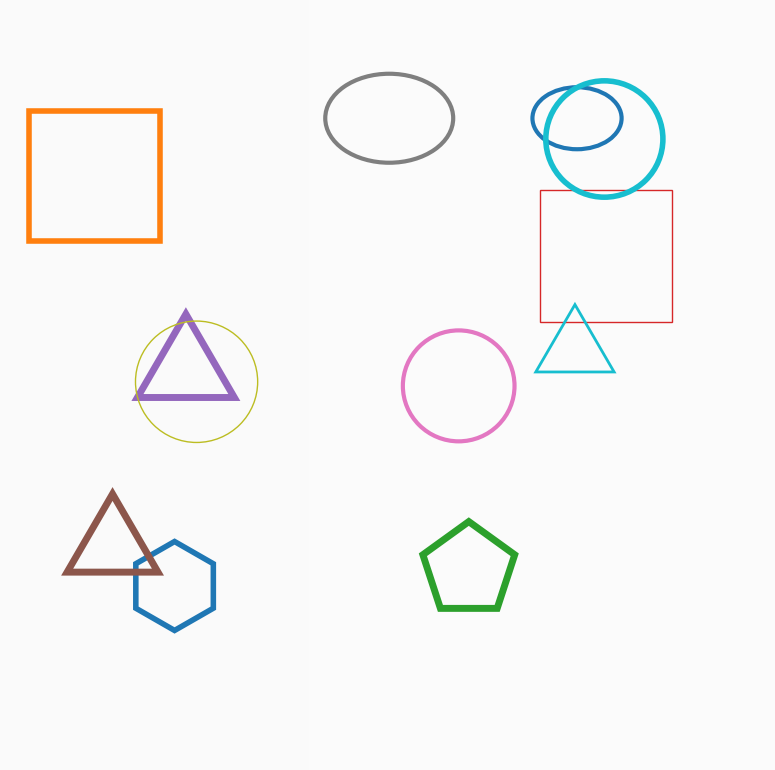[{"shape": "hexagon", "thickness": 2, "radius": 0.29, "center": [0.225, 0.239]}, {"shape": "oval", "thickness": 1.5, "radius": 0.29, "center": [0.745, 0.846]}, {"shape": "square", "thickness": 2, "radius": 0.42, "center": [0.122, 0.772]}, {"shape": "pentagon", "thickness": 2.5, "radius": 0.31, "center": [0.605, 0.26]}, {"shape": "square", "thickness": 0.5, "radius": 0.43, "center": [0.782, 0.668]}, {"shape": "triangle", "thickness": 2.5, "radius": 0.36, "center": [0.24, 0.52]}, {"shape": "triangle", "thickness": 2.5, "radius": 0.34, "center": [0.145, 0.291]}, {"shape": "circle", "thickness": 1.5, "radius": 0.36, "center": [0.592, 0.499]}, {"shape": "oval", "thickness": 1.5, "radius": 0.41, "center": [0.502, 0.846]}, {"shape": "circle", "thickness": 0.5, "radius": 0.39, "center": [0.254, 0.504]}, {"shape": "circle", "thickness": 2, "radius": 0.38, "center": [0.78, 0.819]}, {"shape": "triangle", "thickness": 1, "radius": 0.29, "center": [0.742, 0.546]}]